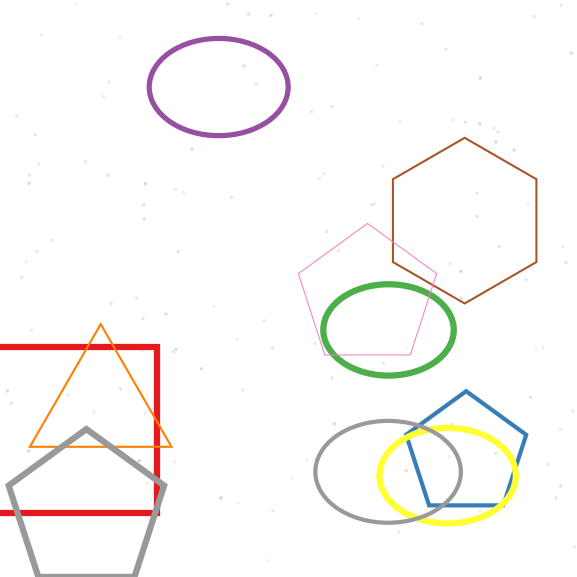[{"shape": "square", "thickness": 3, "radius": 0.72, "center": [0.129, 0.255]}, {"shape": "pentagon", "thickness": 2, "radius": 0.55, "center": [0.807, 0.212]}, {"shape": "oval", "thickness": 3, "radius": 0.56, "center": [0.673, 0.428]}, {"shape": "oval", "thickness": 2.5, "radius": 0.6, "center": [0.379, 0.848]}, {"shape": "triangle", "thickness": 1, "radius": 0.71, "center": [0.174, 0.296]}, {"shape": "oval", "thickness": 3, "radius": 0.59, "center": [0.775, 0.176]}, {"shape": "hexagon", "thickness": 1, "radius": 0.72, "center": [0.805, 0.617]}, {"shape": "pentagon", "thickness": 0.5, "radius": 0.63, "center": [0.636, 0.486]}, {"shape": "pentagon", "thickness": 3, "radius": 0.71, "center": [0.15, 0.115]}, {"shape": "oval", "thickness": 2, "radius": 0.63, "center": [0.672, 0.182]}]